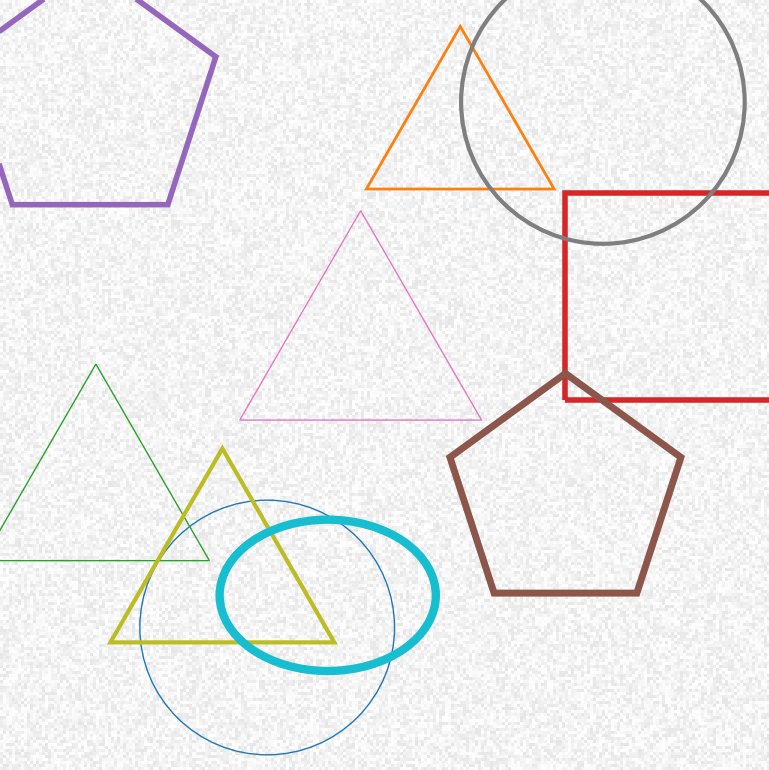[{"shape": "circle", "thickness": 0.5, "radius": 0.83, "center": [0.347, 0.185]}, {"shape": "triangle", "thickness": 1, "radius": 0.7, "center": [0.598, 0.825]}, {"shape": "triangle", "thickness": 0.5, "radius": 0.85, "center": [0.125, 0.357]}, {"shape": "square", "thickness": 2, "radius": 0.67, "center": [0.868, 0.615]}, {"shape": "pentagon", "thickness": 2, "radius": 0.86, "center": [0.117, 0.873]}, {"shape": "pentagon", "thickness": 2.5, "radius": 0.79, "center": [0.734, 0.357]}, {"shape": "triangle", "thickness": 0.5, "radius": 0.91, "center": [0.468, 0.545]}, {"shape": "circle", "thickness": 1.5, "radius": 0.92, "center": [0.783, 0.868]}, {"shape": "triangle", "thickness": 1.5, "radius": 0.84, "center": [0.289, 0.25]}, {"shape": "oval", "thickness": 3, "radius": 0.7, "center": [0.426, 0.227]}]